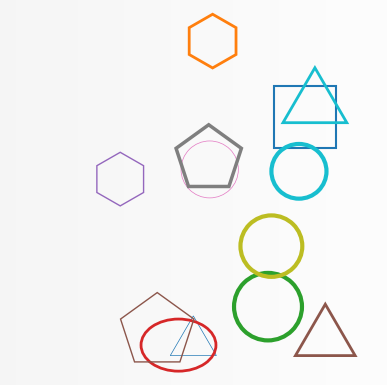[{"shape": "triangle", "thickness": 0.5, "radius": 0.34, "center": [0.499, 0.111]}, {"shape": "square", "thickness": 1.5, "radius": 0.4, "center": [0.786, 0.697]}, {"shape": "hexagon", "thickness": 2, "radius": 0.35, "center": [0.549, 0.893]}, {"shape": "circle", "thickness": 3, "radius": 0.44, "center": [0.692, 0.203]}, {"shape": "oval", "thickness": 2, "radius": 0.48, "center": [0.461, 0.104]}, {"shape": "hexagon", "thickness": 1, "radius": 0.35, "center": [0.31, 0.535]}, {"shape": "pentagon", "thickness": 1, "radius": 0.5, "center": [0.406, 0.141]}, {"shape": "triangle", "thickness": 2, "radius": 0.44, "center": [0.839, 0.121]}, {"shape": "circle", "thickness": 0.5, "radius": 0.37, "center": [0.541, 0.56]}, {"shape": "pentagon", "thickness": 2.5, "radius": 0.44, "center": [0.539, 0.587]}, {"shape": "circle", "thickness": 3, "radius": 0.4, "center": [0.7, 0.361]}, {"shape": "triangle", "thickness": 2, "radius": 0.48, "center": [0.813, 0.729]}, {"shape": "circle", "thickness": 3, "radius": 0.36, "center": [0.771, 0.555]}]